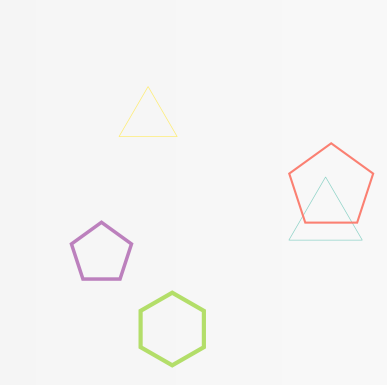[{"shape": "triangle", "thickness": 0.5, "radius": 0.55, "center": [0.84, 0.431]}, {"shape": "pentagon", "thickness": 1.5, "radius": 0.57, "center": [0.855, 0.514]}, {"shape": "hexagon", "thickness": 3, "radius": 0.47, "center": [0.444, 0.145]}, {"shape": "pentagon", "thickness": 2.5, "radius": 0.41, "center": [0.262, 0.341]}, {"shape": "triangle", "thickness": 0.5, "radius": 0.43, "center": [0.382, 0.688]}]